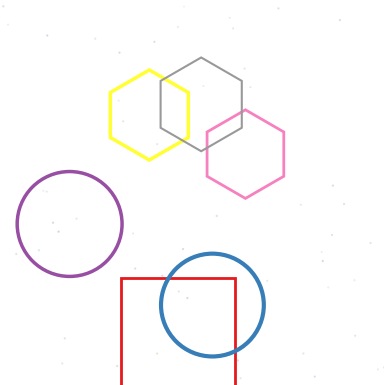[{"shape": "square", "thickness": 2, "radius": 0.75, "center": [0.462, 0.128]}, {"shape": "circle", "thickness": 3, "radius": 0.67, "center": [0.552, 0.208]}, {"shape": "circle", "thickness": 2.5, "radius": 0.68, "center": [0.181, 0.418]}, {"shape": "hexagon", "thickness": 2.5, "radius": 0.58, "center": [0.388, 0.701]}, {"shape": "hexagon", "thickness": 2, "radius": 0.58, "center": [0.637, 0.6]}, {"shape": "hexagon", "thickness": 1.5, "radius": 0.61, "center": [0.523, 0.729]}]